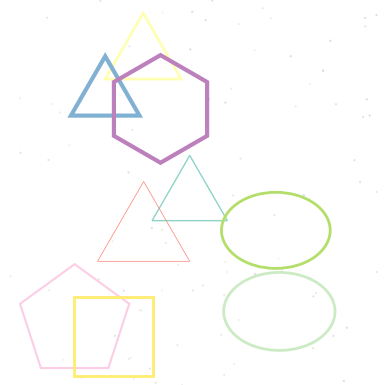[{"shape": "triangle", "thickness": 1, "radius": 0.56, "center": [0.493, 0.483]}, {"shape": "triangle", "thickness": 2, "radius": 0.57, "center": [0.372, 0.852]}, {"shape": "triangle", "thickness": 0.5, "radius": 0.69, "center": [0.373, 0.39]}, {"shape": "triangle", "thickness": 3, "radius": 0.51, "center": [0.273, 0.751]}, {"shape": "oval", "thickness": 2, "radius": 0.71, "center": [0.716, 0.402]}, {"shape": "pentagon", "thickness": 1.5, "radius": 0.75, "center": [0.194, 0.165]}, {"shape": "hexagon", "thickness": 3, "radius": 0.7, "center": [0.417, 0.717]}, {"shape": "oval", "thickness": 2, "radius": 0.72, "center": [0.726, 0.191]}, {"shape": "square", "thickness": 2, "radius": 0.51, "center": [0.294, 0.127]}]